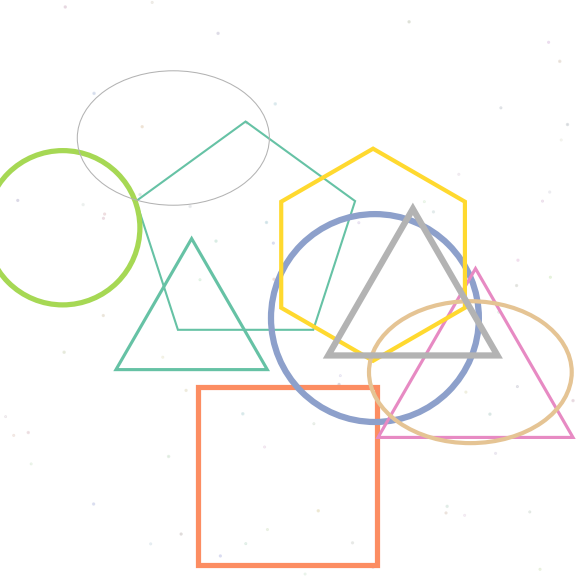[{"shape": "pentagon", "thickness": 1, "radius": 1.0, "center": [0.425, 0.589]}, {"shape": "triangle", "thickness": 1.5, "radius": 0.76, "center": [0.332, 0.435]}, {"shape": "square", "thickness": 2.5, "radius": 0.77, "center": [0.497, 0.175]}, {"shape": "circle", "thickness": 3, "radius": 0.9, "center": [0.649, 0.448]}, {"shape": "triangle", "thickness": 1.5, "radius": 0.97, "center": [0.823, 0.339]}, {"shape": "circle", "thickness": 2.5, "radius": 0.67, "center": [0.109, 0.605]}, {"shape": "hexagon", "thickness": 2, "radius": 0.92, "center": [0.646, 0.558]}, {"shape": "oval", "thickness": 2, "radius": 0.88, "center": [0.814, 0.355]}, {"shape": "oval", "thickness": 0.5, "radius": 0.83, "center": [0.3, 0.76]}, {"shape": "triangle", "thickness": 3, "radius": 0.85, "center": [0.715, 0.468]}]